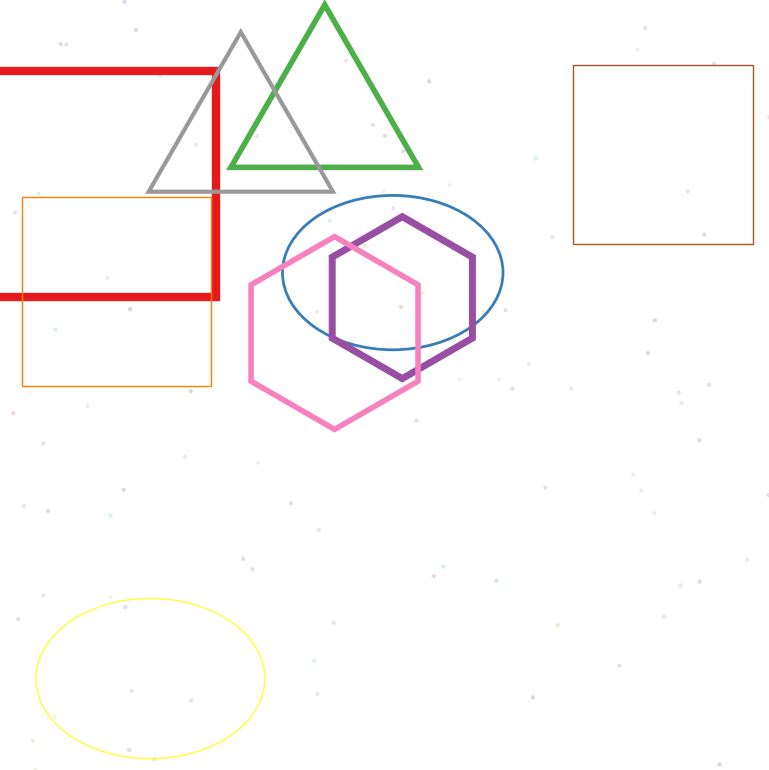[{"shape": "square", "thickness": 3, "radius": 0.73, "center": [0.133, 0.761]}, {"shape": "oval", "thickness": 1, "radius": 0.72, "center": [0.51, 0.646]}, {"shape": "triangle", "thickness": 2, "radius": 0.7, "center": [0.422, 0.853]}, {"shape": "hexagon", "thickness": 2.5, "radius": 0.53, "center": [0.522, 0.613]}, {"shape": "square", "thickness": 0.5, "radius": 0.61, "center": [0.151, 0.621]}, {"shape": "oval", "thickness": 0.5, "radius": 0.74, "center": [0.195, 0.119]}, {"shape": "square", "thickness": 0.5, "radius": 0.58, "center": [0.861, 0.799]}, {"shape": "hexagon", "thickness": 2, "radius": 0.63, "center": [0.434, 0.568]}, {"shape": "triangle", "thickness": 1.5, "radius": 0.69, "center": [0.313, 0.82]}]